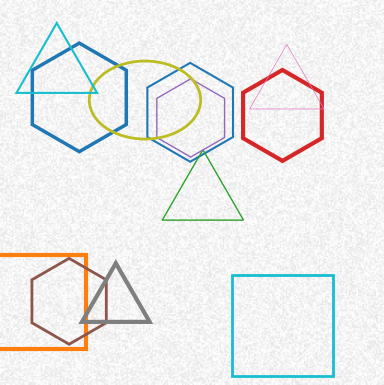[{"shape": "hexagon", "thickness": 2.5, "radius": 0.7, "center": [0.206, 0.747]}, {"shape": "hexagon", "thickness": 1.5, "radius": 0.64, "center": [0.494, 0.708]}, {"shape": "square", "thickness": 3, "radius": 0.61, "center": [0.1, 0.216]}, {"shape": "triangle", "thickness": 1, "radius": 0.61, "center": [0.527, 0.489]}, {"shape": "hexagon", "thickness": 3, "radius": 0.59, "center": [0.734, 0.7]}, {"shape": "hexagon", "thickness": 1, "radius": 0.51, "center": [0.495, 0.694]}, {"shape": "hexagon", "thickness": 2, "radius": 0.56, "center": [0.179, 0.217]}, {"shape": "triangle", "thickness": 0.5, "radius": 0.56, "center": [0.745, 0.773]}, {"shape": "triangle", "thickness": 3, "radius": 0.51, "center": [0.301, 0.215]}, {"shape": "oval", "thickness": 2, "radius": 0.72, "center": [0.377, 0.74]}, {"shape": "square", "thickness": 2, "radius": 0.66, "center": [0.733, 0.156]}, {"shape": "triangle", "thickness": 1.5, "radius": 0.6, "center": [0.147, 0.819]}]